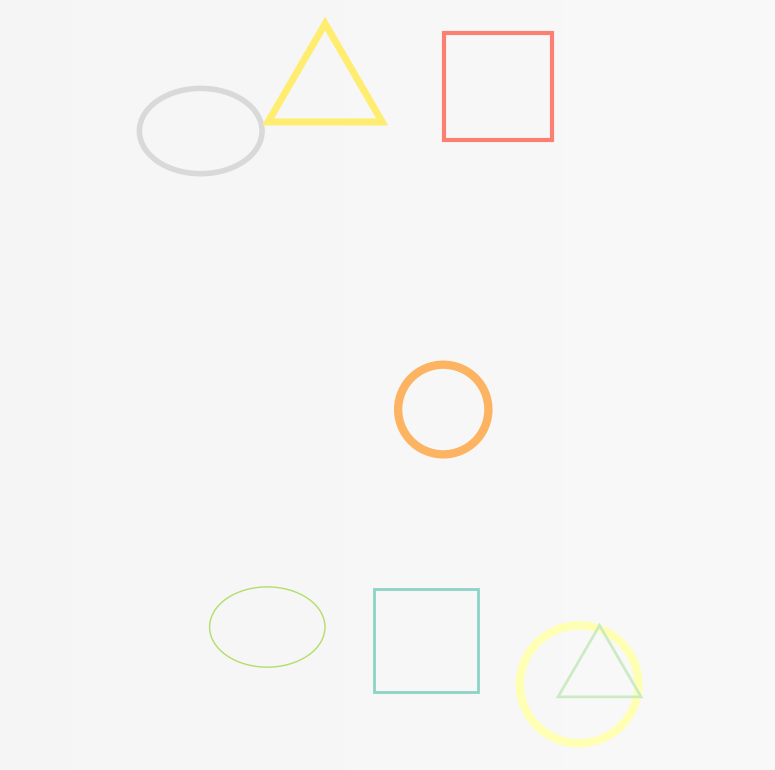[{"shape": "square", "thickness": 1, "radius": 0.33, "center": [0.55, 0.168]}, {"shape": "circle", "thickness": 3, "radius": 0.38, "center": [0.747, 0.111]}, {"shape": "square", "thickness": 1.5, "radius": 0.35, "center": [0.642, 0.887]}, {"shape": "circle", "thickness": 3, "radius": 0.29, "center": [0.572, 0.468]}, {"shape": "oval", "thickness": 0.5, "radius": 0.37, "center": [0.345, 0.186]}, {"shape": "oval", "thickness": 2, "radius": 0.4, "center": [0.259, 0.83]}, {"shape": "triangle", "thickness": 1, "radius": 0.31, "center": [0.774, 0.126]}, {"shape": "triangle", "thickness": 2.5, "radius": 0.43, "center": [0.42, 0.884]}]